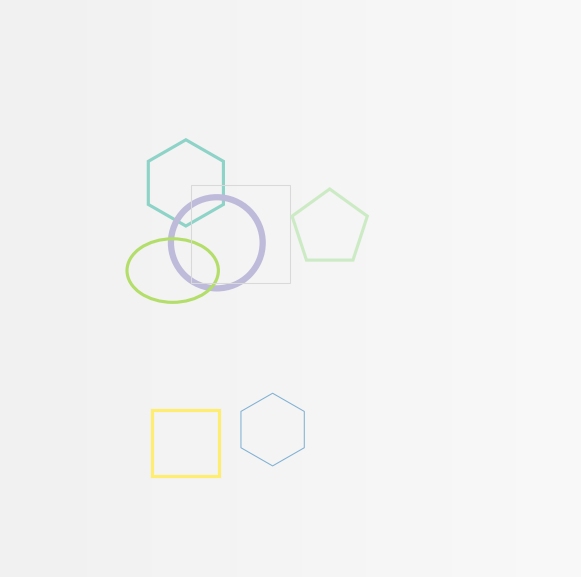[{"shape": "hexagon", "thickness": 1.5, "radius": 0.37, "center": [0.32, 0.682]}, {"shape": "circle", "thickness": 3, "radius": 0.39, "center": [0.373, 0.579]}, {"shape": "hexagon", "thickness": 0.5, "radius": 0.31, "center": [0.469, 0.255]}, {"shape": "oval", "thickness": 1.5, "radius": 0.39, "center": [0.297, 0.531]}, {"shape": "square", "thickness": 0.5, "radius": 0.42, "center": [0.414, 0.594]}, {"shape": "pentagon", "thickness": 1.5, "radius": 0.34, "center": [0.567, 0.604]}, {"shape": "square", "thickness": 1.5, "radius": 0.29, "center": [0.319, 0.232]}]